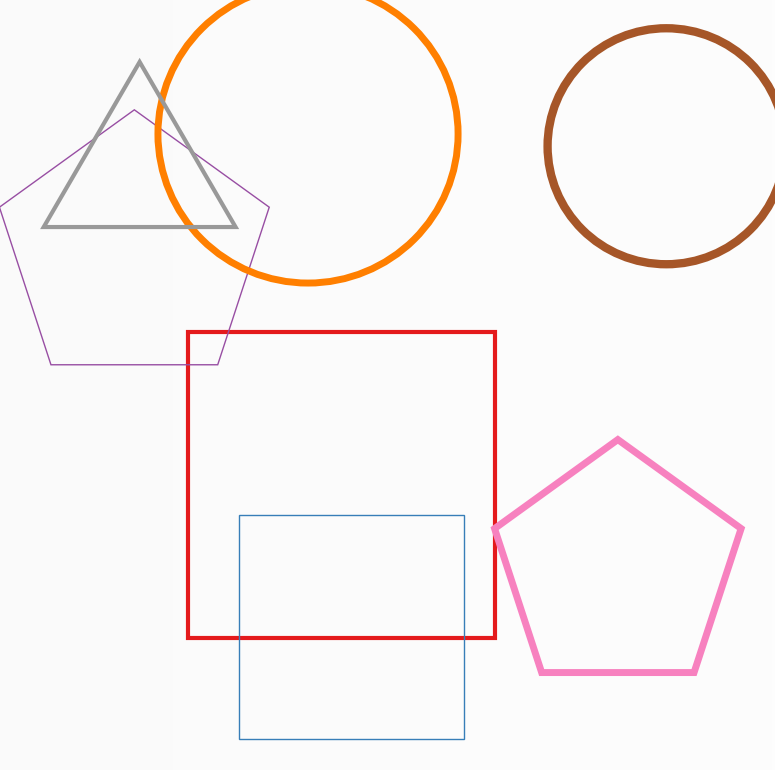[{"shape": "square", "thickness": 1.5, "radius": 0.99, "center": [0.441, 0.37]}, {"shape": "square", "thickness": 0.5, "radius": 0.73, "center": [0.454, 0.185]}, {"shape": "pentagon", "thickness": 0.5, "radius": 0.92, "center": [0.173, 0.674]}, {"shape": "circle", "thickness": 2.5, "radius": 0.97, "center": [0.397, 0.826]}, {"shape": "circle", "thickness": 3, "radius": 0.77, "center": [0.86, 0.81]}, {"shape": "pentagon", "thickness": 2.5, "radius": 0.84, "center": [0.797, 0.262]}, {"shape": "triangle", "thickness": 1.5, "radius": 0.71, "center": [0.18, 0.777]}]